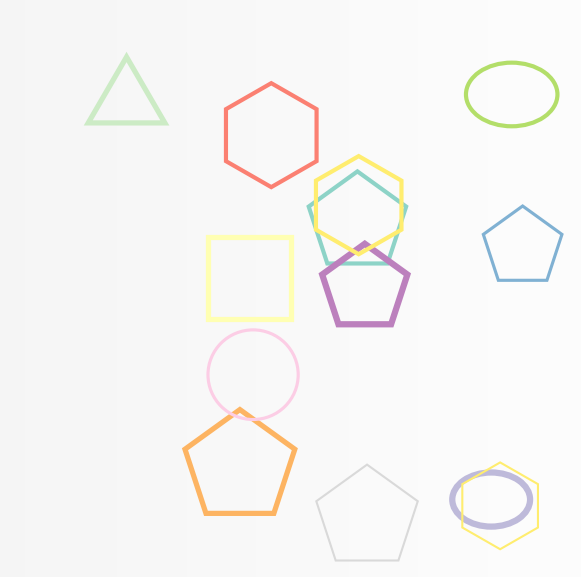[{"shape": "pentagon", "thickness": 2, "radius": 0.44, "center": [0.615, 0.614]}, {"shape": "square", "thickness": 2.5, "radius": 0.36, "center": [0.43, 0.518]}, {"shape": "oval", "thickness": 3, "radius": 0.33, "center": [0.845, 0.134]}, {"shape": "hexagon", "thickness": 2, "radius": 0.45, "center": [0.467, 0.765]}, {"shape": "pentagon", "thickness": 1.5, "radius": 0.36, "center": [0.899, 0.571]}, {"shape": "pentagon", "thickness": 2.5, "radius": 0.5, "center": [0.413, 0.191]}, {"shape": "oval", "thickness": 2, "radius": 0.39, "center": [0.88, 0.836]}, {"shape": "circle", "thickness": 1.5, "radius": 0.39, "center": [0.435, 0.35]}, {"shape": "pentagon", "thickness": 1, "radius": 0.46, "center": [0.631, 0.103]}, {"shape": "pentagon", "thickness": 3, "radius": 0.39, "center": [0.628, 0.5]}, {"shape": "triangle", "thickness": 2.5, "radius": 0.38, "center": [0.218, 0.824]}, {"shape": "hexagon", "thickness": 1, "radius": 0.38, "center": [0.86, 0.123]}, {"shape": "hexagon", "thickness": 2, "radius": 0.42, "center": [0.617, 0.644]}]